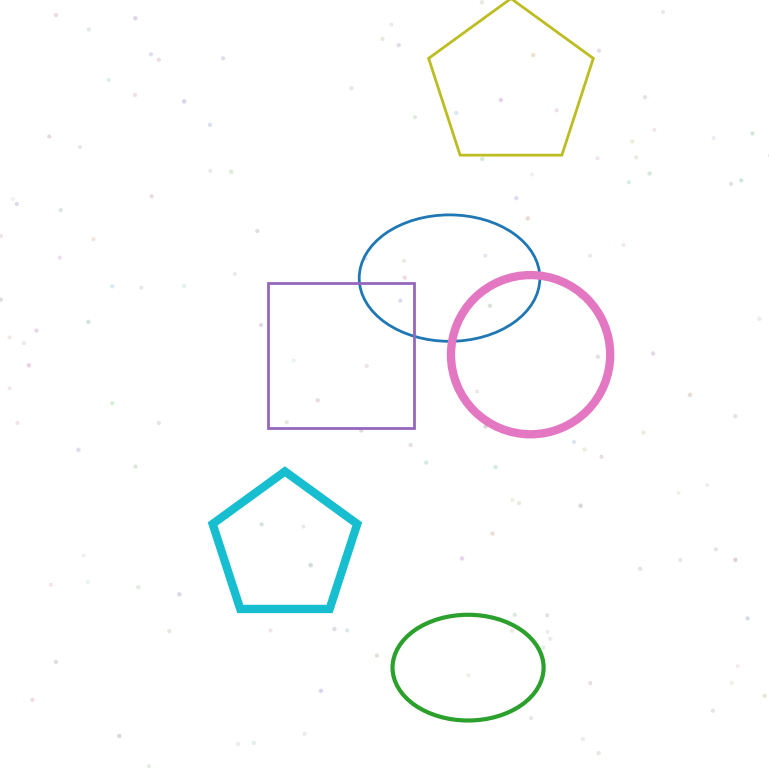[{"shape": "oval", "thickness": 1, "radius": 0.59, "center": [0.584, 0.639]}, {"shape": "oval", "thickness": 1.5, "radius": 0.49, "center": [0.608, 0.133]}, {"shape": "square", "thickness": 1, "radius": 0.47, "center": [0.443, 0.539]}, {"shape": "circle", "thickness": 3, "radius": 0.52, "center": [0.689, 0.539]}, {"shape": "pentagon", "thickness": 1, "radius": 0.56, "center": [0.664, 0.889]}, {"shape": "pentagon", "thickness": 3, "radius": 0.49, "center": [0.37, 0.289]}]